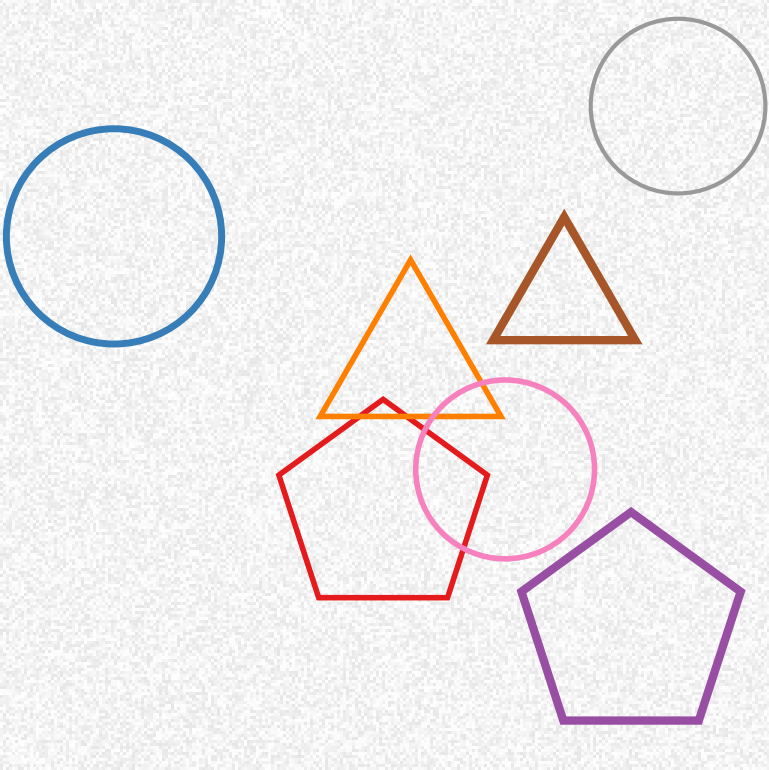[{"shape": "pentagon", "thickness": 2, "radius": 0.71, "center": [0.498, 0.339]}, {"shape": "circle", "thickness": 2.5, "radius": 0.7, "center": [0.148, 0.693]}, {"shape": "pentagon", "thickness": 3, "radius": 0.75, "center": [0.82, 0.185]}, {"shape": "triangle", "thickness": 2, "radius": 0.68, "center": [0.533, 0.527]}, {"shape": "triangle", "thickness": 3, "radius": 0.53, "center": [0.733, 0.612]}, {"shape": "circle", "thickness": 2, "radius": 0.58, "center": [0.656, 0.39]}, {"shape": "circle", "thickness": 1.5, "radius": 0.57, "center": [0.881, 0.862]}]